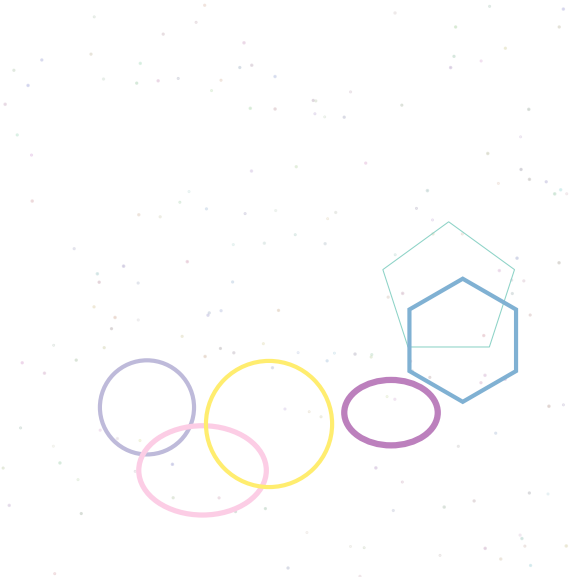[{"shape": "pentagon", "thickness": 0.5, "radius": 0.6, "center": [0.777, 0.495]}, {"shape": "circle", "thickness": 2, "radius": 0.41, "center": [0.255, 0.294]}, {"shape": "hexagon", "thickness": 2, "radius": 0.53, "center": [0.801, 0.41]}, {"shape": "oval", "thickness": 2.5, "radius": 0.55, "center": [0.351, 0.185]}, {"shape": "oval", "thickness": 3, "radius": 0.4, "center": [0.677, 0.285]}, {"shape": "circle", "thickness": 2, "radius": 0.55, "center": [0.466, 0.265]}]